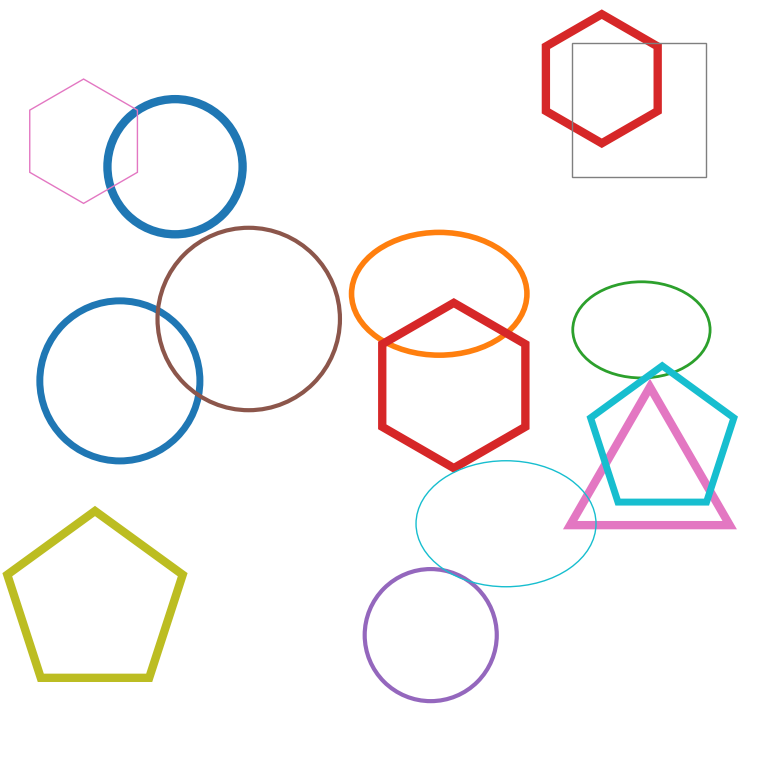[{"shape": "circle", "thickness": 2.5, "radius": 0.52, "center": [0.156, 0.505]}, {"shape": "circle", "thickness": 3, "radius": 0.44, "center": [0.227, 0.783]}, {"shape": "oval", "thickness": 2, "radius": 0.57, "center": [0.57, 0.618]}, {"shape": "oval", "thickness": 1, "radius": 0.45, "center": [0.833, 0.572]}, {"shape": "hexagon", "thickness": 3, "radius": 0.54, "center": [0.589, 0.499]}, {"shape": "hexagon", "thickness": 3, "radius": 0.42, "center": [0.782, 0.898]}, {"shape": "circle", "thickness": 1.5, "radius": 0.43, "center": [0.559, 0.175]}, {"shape": "circle", "thickness": 1.5, "radius": 0.59, "center": [0.323, 0.586]}, {"shape": "triangle", "thickness": 3, "radius": 0.6, "center": [0.844, 0.378]}, {"shape": "hexagon", "thickness": 0.5, "radius": 0.4, "center": [0.109, 0.817]}, {"shape": "square", "thickness": 0.5, "radius": 0.44, "center": [0.83, 0.857]}, {"shape": "pentagon", "thickness": 3, "radius": 0.6, "center": [0.123, 0.217]}, {"shape": "oval", "thickness": 0.5, "radius": 0.58, "center": [0.657, 0.32]}, {"shape": "pentagon", "thickness": 2.5, "radius": 0.49, "center": [0.86, 0.427]}]